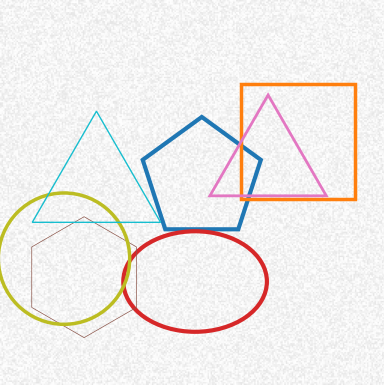[{"shape": "pentagon", "thickness": 3, "radius": 0.81, "center": [0.524, 0.535]}, {"shape": "square", "thickness": 2.5, "radius": 0.74, "center": [0.774, 0.632]}, {"shape": "oval", "thickness": 3, "radius": 0.93, "center": [0.507, 0.269]}, {"shape": "hexagon", "thickness": 0.5, "radius": 0.79, "center": [0.218, 0.28]}, {"shape": "triangle", "thickness": 2, "radius": 0.87, "center": [0.696, 0.579]}, {"shape": "circle", "thickness": 2.5, "radius": 0.85, "center": [0.166, 0.328]}, {"shape": "triangle", "thickness": 1, "radius": 0.96, "center": [0.251, 0.519]}]